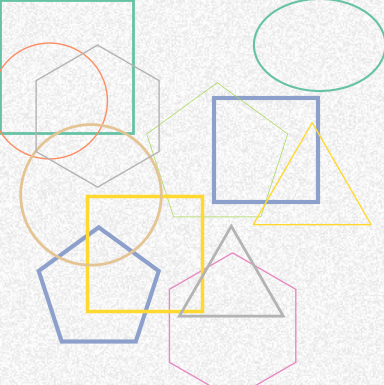[{"shape": "oval", "thickness": 1.5, "radius": 0.85, "center": [0.83, 0.883]}, {"shape": "square", "thickness": 2, "radius": 0.86, "center": [0.172, 0.827]}, {"shape": "circle", "thickness": 1, "radius": 0.75, "center": [0.129, 0.738]}, {"shape": "square", "thickness": 3, "radius": 0.67, "center": [0.69, 0.61]}, {"shape": "pentagon", "thickness": 3, "radius": 0.82, "center": [0.256, 0.246]}, {"shape": "hexagon", "thickness": 1, "radius": 0.95, "center": [0.604, 0.154]}, {"shape": "pentagon", "thickness": 0.5, "radius": 0.96, "center": [0.564, 0.593]}, {"shape": "square", "thickness": 2.5, "radius": 0.75, "center": [0.375, 0.341]}, {"shape": "triangle", "thickness": 1, "radius": 0.88, "center": [0.811, 0.505]}, {"shape": "circle", "thickness": 2, "radius": 0.91, "center": [0.236, 0.494]}, {"shape": "hexagon", "thickness": 1, "radius": 0.92, "center": [0.254, 0.698]}, {"shape": "triangle", "thickness": 2, "radius": 0.78, "center": [0.601, 0.257]}]